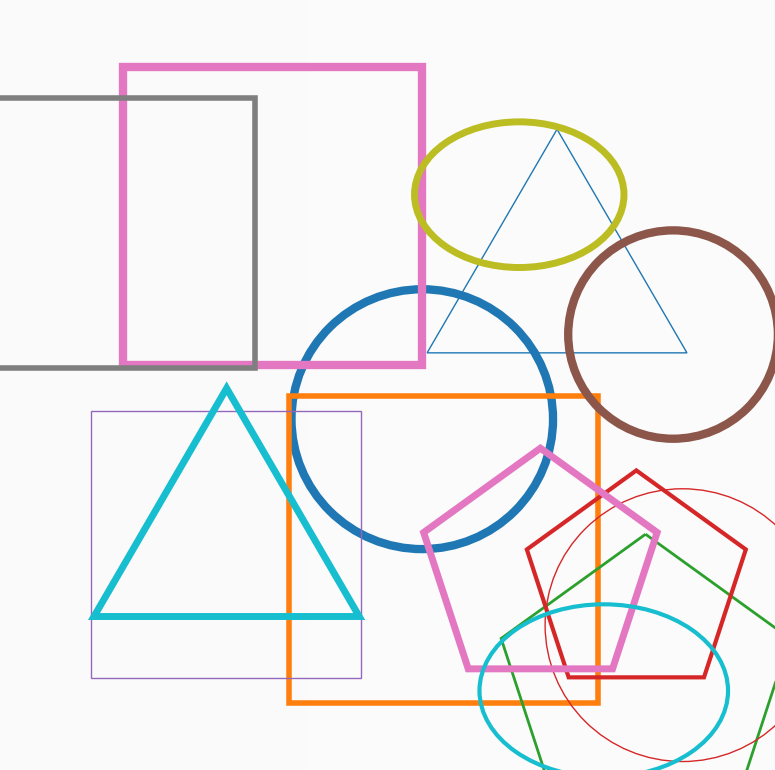[{"shape": "circle", "thickness": 3, "radius": 0.84, "center": [0.545, 0.456]}, {"shape": "triangle", "thickness": 0.5, "radius": 0.97, "center": [0.719, 0.639]}, {"shape": "square", "thickness": 2, "radius": 1.0, "center": [0.572, 0.287]}, {"shape": "pentagon", "thickness": 1, "radius": 0.98, "center": [0.833, 0.11]}, {"shape": "pentagon", "thickness": 1.5, "radius": 0.74, "center": [0.821, 0.241]}, {"shape": "circle", "thickness": 0.5, "radius": 0.89, "center": [0.88, 0.188]}, {"shape": "square", "thickness": 0.5, "radius": 0.87, "center": [0.292, 0.293]}, {"shape": "circle", "thickness": 3, "radius": 0.68, "center": [0.868, 0.566]}, {"shape": "square", "thickness": 3, "radius": 0.97, "center": [0.352, 0.72]}, {"shape": "pentagon", "thickness": 2.5, "radius": 0.79, "center": [0.697, 0.26]}, {"shape": "square", "thickness": 2, "radius": 0.87, "center": [0.155, 0.697]}, {"shape": "oval", "thickness": 2.5, "radius": 0.68, "center": [0.67, 0.747]}, {"shape": "triangle", "thickness": 2.5, "radius": 0.99, "center": [0.292, 0.298]}, {"shape": "oval", "thickness": 1.5, "radius": 0.8, "center": [0.779, 0.103]}]